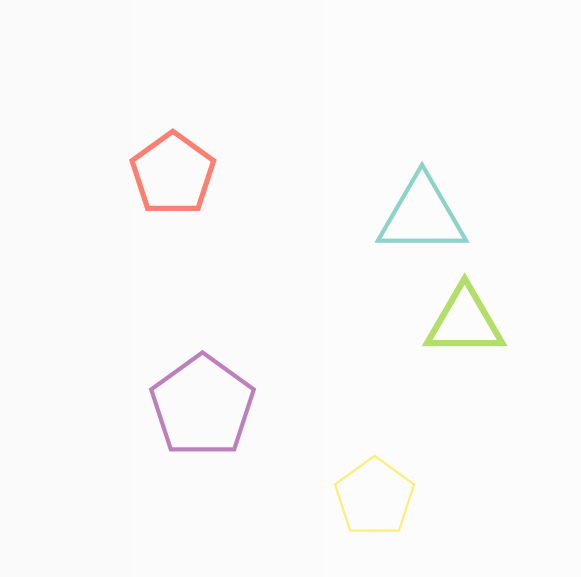[{"shape": "triangle", "thickness": 2, "radius": 0.44, "center": [0.726, 0.626]}, {"shape": "pentagon", "thickness": 2.5, "radius": 0.37, "center": [0.297, 0.698]}, {"shape": "triangle", "thickness": 3, "radius": 0.37, "center": [0.799, 0.442]}, {"shape": "pentagon", "thickness": 2, "radius": 0.46, "center": [0.348, 0.296]}, {"shape": "pentagon", "thickness": 1, "radius": 0.36, "center": [0.644, 0.138]}]